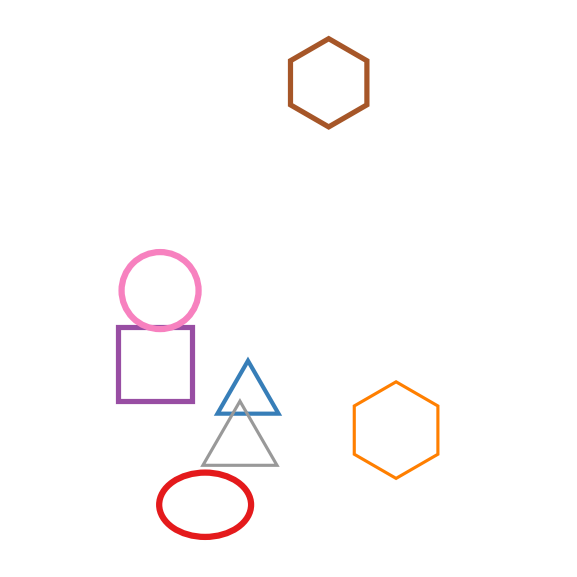[{"shape": "oval", "thickness": 3, "radius": 0.4, "center": [0.355, 0.125]}, {"shape": "triangle", "thickness": 2, "radius": 0.31, "center": [0.429, 0.313]}, {"shape": "square", "thickness": 2.5, "radius": 0.32, "center": [0.269, 0.369]}, {"shape": "hexagon", "thickness": 1.5, "radius": 0.42, "center": [0.686, 0.254]}, {"shape": "hexagon", "thickness": 2.5, "radius": 0.38, "center": [0.569, 0.856]}, {"shape": "circle", "thickness": 3, "radius": 0.33, "center": [0.277, 0.496]}, {"shape": "triangle", "thickness": 1.5, "radius": 0.37, "center": [0.416, 0.23]}]